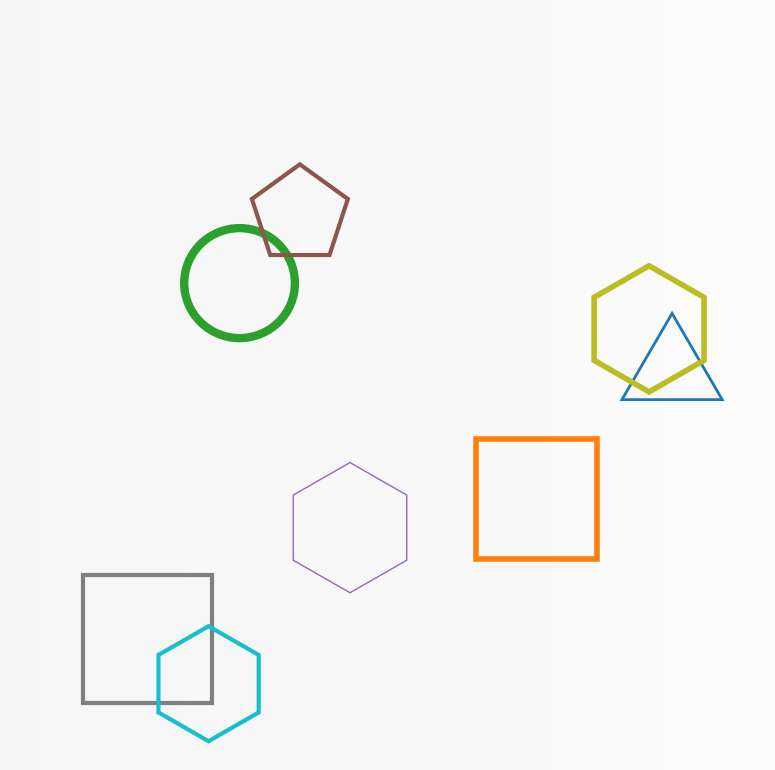[{"shape": "triangle", "thickness": 1, "radius": 0.37, "center": [0.867, 0.518]}, {"shape": "square", "thickness": 2, "radius": 0.39, "center": [0.692, 0.352]}, {"shape": "circle", "thickness": 3, "radius": 0.36, "center": [0.309, 0.632]}, {"shape": "hexagon", "thickness": 0.5, "radius": 0.42, "center": [0.452, 0.315]}, {"shape": "pentagon", "thickness": 1.5, "radius": 0.33, "center": [0.387, 0.721]}, {"shape": "square", "thickness": 1.5, "radius": 0.42, "center": [0.19, 0.17]}, {"shape": "hexagon", "thickness": 2, "radius": 0.41, "center": [0.838, 0.573]}, {"shape": "hexagon", "thickness": 1.5, "radius": 0.37, "center": [0.269, 0.112]}]